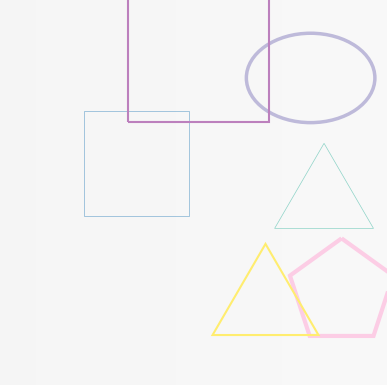[{"shape": "triangle", "thickness": 0.5, "radius": 0.74, "center": [0.836, 0.48]}, {"shape": "oval", "thickness": 2.5, "radius": 0.83, "center": [0.802, 0.798]}, {"shape": "square", "thickness": 0.5, "radius": 0.68, "center": [0.353, 0.575]}, {"shape": "pentagon", "thickness": 3, "radius": 0.7, "center": [0.881, 0.241]}, {"shape": "square", "thickness": 1.5, "radius": 0.91, "center": [0.511, 0.865]}, {"shape": "triangle", "thickness": 1.5, "radius": 0.79, "center": [0.685, 0.209]}]